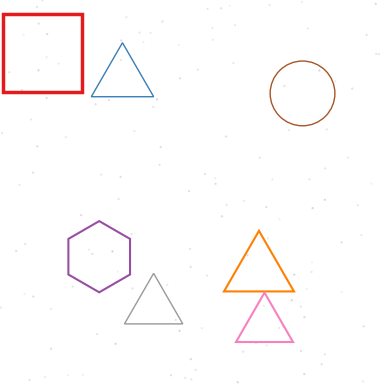[{"shape": "square", "thickness": 2.5, "radius": 0.51, "center": [0.11, 0.862]}, {"shape": "triangle", "thickness": 1, "radius": 0.47, "center": [0.318, 0.796]}, {"shape": "hexagon", "thickness": 1.5, "radius": 0.46, "center": [0.258, 0.333]}, {"shape": "triangle", "thickness": 1.5, "radius": 0.52, "center": [0.673, 0.296]}, {"shape": "circle", "thickness": 1, "radius": 0.42, "center": [0.786, 0.757]}, {"shape": "triangle", "thickness": 1.5, "radius": 0.43, "center": [0.687, 0.154]}, {"shape": "triangle", "thickness": 1, "radius": 0.44, "center": [0.399, 0.202]}]